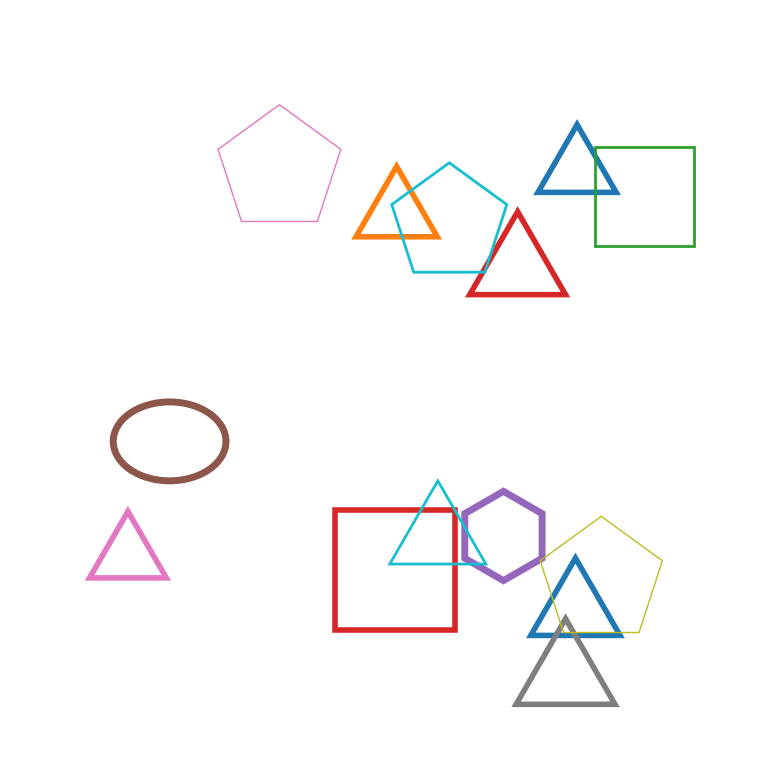[{"shape": "triangle", "thickness": 2, "radius": 0.33, "center": [0.747, 0.208]}, {"shape": "triangle", "thickness": 2, "radius": 0.29, "center": [0.749, 0.779]}, {"shape": "triangle", "thickness": 2, "radius": 0.3, "center": [0.515, 0.723]}, {"shape": "square", "thickness": 1, "radius": 0.32, "center": [0.837, 0.744]}, {"shape": "triangle", "thickness": 2, "radius": 0.36, "center": [0.672, 0.653]}, {"shape": "square", "thickness": 2, "radius": 0.39, "center": [0.513, 0.26]}, {"shape": "hexagon", "thickness": 2.5, "radius": 0.29, "center": [0.654, 0.304]}, {"shape": "oval", "thickness": 2.5, "radius": 0.37, "center": [0.22, 0.427]}, {"shape": "pentagon", "thickness": 0.5, "radius": 0.42, "center": [0.363, 0.78]}, {"shape": "triangle", "thickness": 2, "radius": 0.29, "center": [0.166, 0.278]}, {"shape": "triangle", "thickness": 2, "radius": 0.37, "center": [0.734, 0.122]}, {"shape": "pentagon", "thickness": 0.5, "radius": 0.42, "center": [0.781, 0.246]}, {"shape": "pentagon", "thickness": 1, "radius": 0.39, "center": [0.583, 0.71]}, {"shape": "triangle", "thickness": 1, "radius": 0.36, "center": [0.569, 0.303]}]